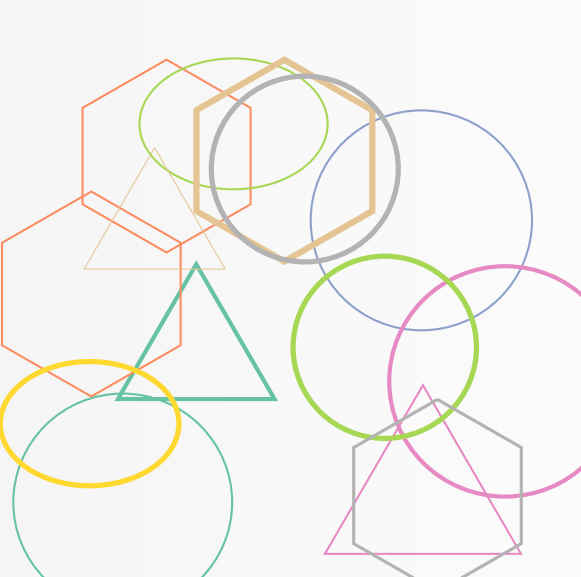[{"shape": "triangle", "thickness": 2, "radius": 0.78, "center": [0.338, 0.386]}, {"shape": "circle", "thickness": 1, "radius": 0.94, "center": [0.211, 0.129]}, {"shape": "hexagon", "thickness": 1, "radius": 0.83, "center": [0.287, 0.729]}, {"shape": "hexagon", "thickness": 1, "radius": 0.89, "center": [0.157, 0.49]}, {"shape": "circle", "thickness": 1, "radius": 0.95, "center": [0.725, 0.618]}, {"shape": "triangle", "thickness": 1, "radius": 0.97, "center": [0.728, 0.137]}, {"shape": "circle", "thickness": 2, "radius": 1.0, "center": [0.869, 0.339]}, {"shape": "circle", "thickness": 2.5, "radius": 0.79, "center": [0.662, 0.398]}, {"shape": "oval", "thickness": 1, "radius": 0.81, "center": [0.402, 0.785]}, {"shape": "oval", "thickness": 2.5, "radius": 0.77, "center": [0.154, 0.266]}, {"shape": "triangle", "thickness": 0.5, "radius": 0.7, "center": [0.266, 0.603]}, {"shape": "hexagon", "thickness": 3, "radius": 0.87, "center": [0.489, 0.721]}, {"shape": "circle", "thickness": 2.5, "radius": 0.8, "center": [0.524, 0.706]}, {"shape": "hexagon", "thickness": 1.5, "radius": 0.83, "center": [0.753, 0.141]}]